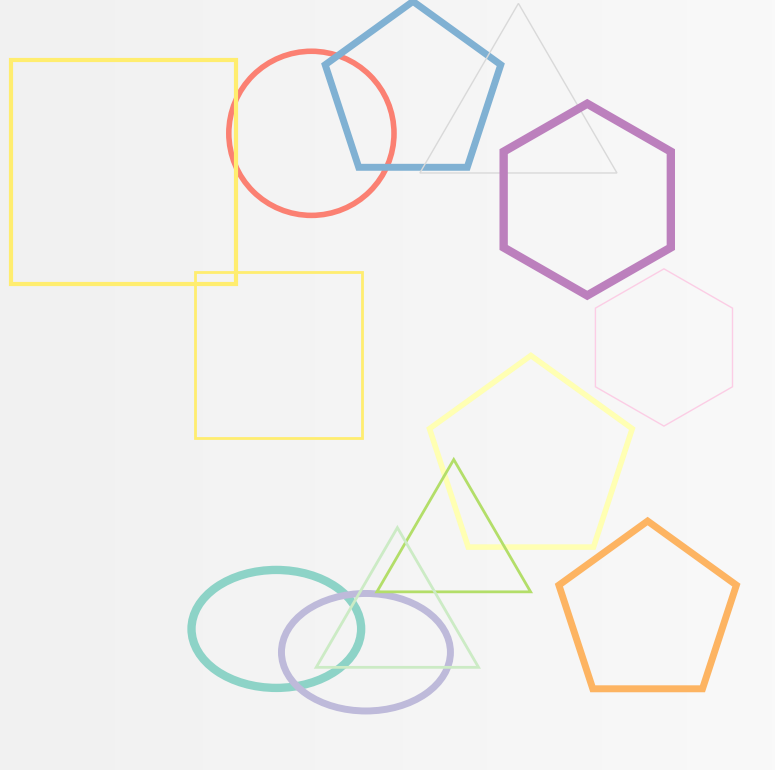[{"shape": "oval", "thickness": 3, "radius": 0.55, "center": [0.357, 0.183]}, {"shape": "pentagon", "thickness": 2, "radius": 0.69, "center": [0.685, 0.401]}, {"shape": "oval", "thickness": 2.5, "radius": 0.55, "center": [0.472, 0.153]}, {"shape": "circle", "thickness": 2, "radius": 0.53, "center": [0.402, 0.827]}, {"shape": "pentagon", "thickness": 2.5, "radius": 0.6, "center": [0.533, 0.879]}, {"shape": "pentagon", "thickness": 2.5, "radius": 0.6, "center": [0.836, 0.203]}, {"shape": "triangle", "thickness": 1, "radius": 0.57, "center": [0.585, 0.289]}, {"shape": "hexagon", "thickness": 0.5, "radius": 0.51, "center": [0.857, 0.549]}, {"shape": "triangle", "thickness": 0.5, "radius": 0.73, "center": [0.669, 0.849]}, {"shape": "hexagon", "thickness": 3, "radius": 0.62, "center": [0.758, 0.741]}, {"shape": "triangle", "thickness": 1, "radius": 0.6, "center": [0.513, 0.194]}, {"shape": "square", "thickness": 1, "radius": 0.54, "center": [0.36, 0.539]}, {"shape": "square", "thickness": 1.5, "radius": 0.73, "center": [0.159, 0.777]}]